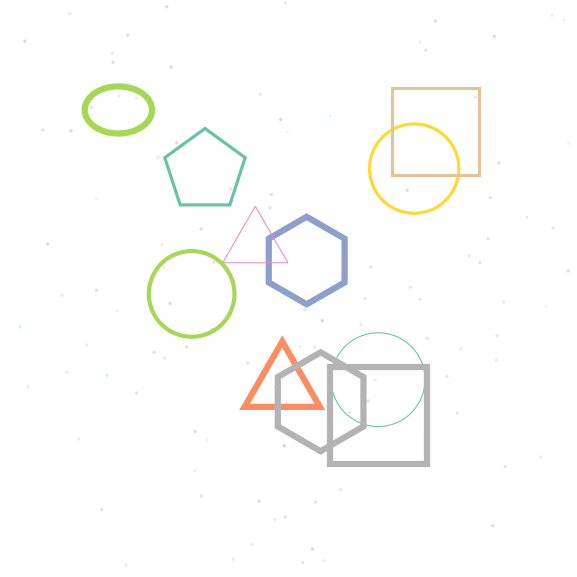[{"shape": "pentagon", "thickness": 1.5, "radius": 0.37, "center": [0.355, 0.704]}, {"shape": "circle", "thickness": 0.5, "radius": 0.41, "center": [0.655, 0.342]}, {"shape": "triangle", "thickness": 3, "radius": 0.38, "center": [0.489, 0.332]}, {"shape": "hexagon", "thickness": 3, "radius": 0.38, "center": [0.531, 0.548]}, {"shape": "triangle", "thickness": 0.5, "radius": 0.33, "center": [0.442, 0.577]}, {"shape": "oval", "thickness": 3, "radius": 0.29, "center": [0.205, 0.809]}, {"shape": "circle", "thickness": 2, "radius": 0.37, "center": [0.332, 0.49]}, {"shape": "circle", "thickness": 1.5, "radius": 0.39, "center": [0.717, 0.707]}, {"shape": "square", "thickness": 1.5, "radius": 0.38, "center": [0.754, 0.772]}, {"shape": "square", "thickness": 3, "radius": 0.42, "center": [0.656, 0.28]}, {"shape": "hexagon", "thickness": 3, "radius": 0.43, "center": [0.555, 0.303]}]